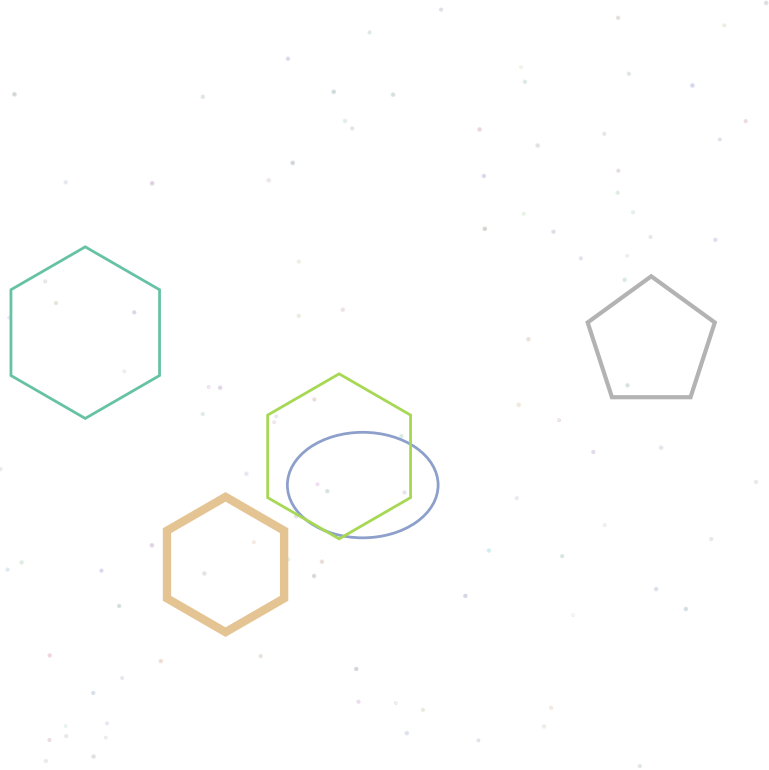[{"shape": "hexagon", "thickness": 1, "radius": 0.56, "center": [0.111, 0.568]}, {"shape": "oval", "thickness": 1, "radius": 0.49, "center": [0.471, 0.37]}, {"shape": "hexagon", "thickness": 1, "radius": 0.54, "center": [0.44, 0.407]}, {"shape": "hexagon", "thickness": 3, "radius": 0.44, "center": [0.293, 0.267]}, {"shape": "pentagon", "thickness": 1.5, "radius": 0.43, "center": [0.846, 0.554]}]